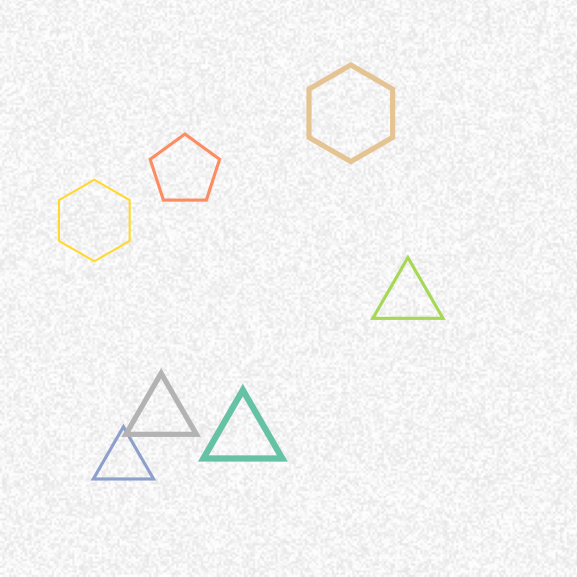[{"shape": "triangle", "thickness": 3, "radius": 0.39, "center": [0.421, 0.245]}, {"shape": "pentagon", "thickness": 1.5, "radius": 0.32, "center": [0.32, 0.704]}, {"shape": "triangle", "thickness": 1.5, "radius": 0.3, "center": [0.214, 0.2]}, {"shape": "triangle", "thickness": 1.5, "radius": 0.35, "center": [0.706, 0.483]}, {"shape": "hexagon", "thickness": 1, "radius": 0.35, "center": [0.163, 0.617]}, {"shape": "hexagon", "thickness": 2.5, "radius": 0.42, "center": [0.607, 0.803]}, {"shape": "triangle", "thickness": 2.5, "radius": 0.35, "center": [0.279, 0.282]}]